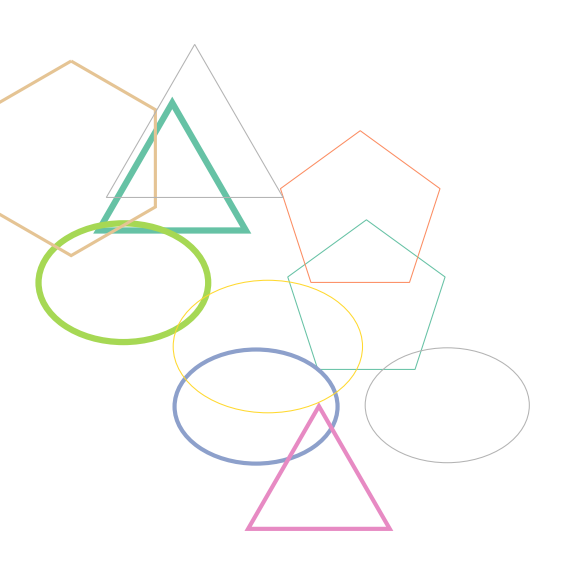[{"shape": "triangle", "thickness": 3, "radius": 0.74, "center": [0.298, 0.674]}, {"shape": "pentagon", "thickness": 0.5, "radius": 0.72, "center": [0.634, 0.475]}, {"shape": "pentagon", "thickness": 0.5, "radius": 0.73, "center": [0.624, 0.628]}, {"shape": "oval", "thickness": 2, "radius": 0.71, "center": [0.443, 0.295]}, {"shape": "triangle", "thickness": 2, "radius": 0.71, "center": [0.552, 0.154]}, {"shape": "oval", "thickness": 3, "radius": 0.73, "center": [0.214, 0.51]}, {"shape": "oval", "thickness": 0.5, "radius": 0.82, "center": [0.464, 0.399]}, {"shape": "hexagon", "thickness": 1.5, "radius": 0.84, "center": [0.123, 0.725]}, {"shape": "triangle", "thickness": 0.5, "radius": 0.88, "center": [0.337, 0.746]}, {"shape": "oval", "thickness": 0.5, "radius": 0.71, "center": [0.774, 0.297]}]